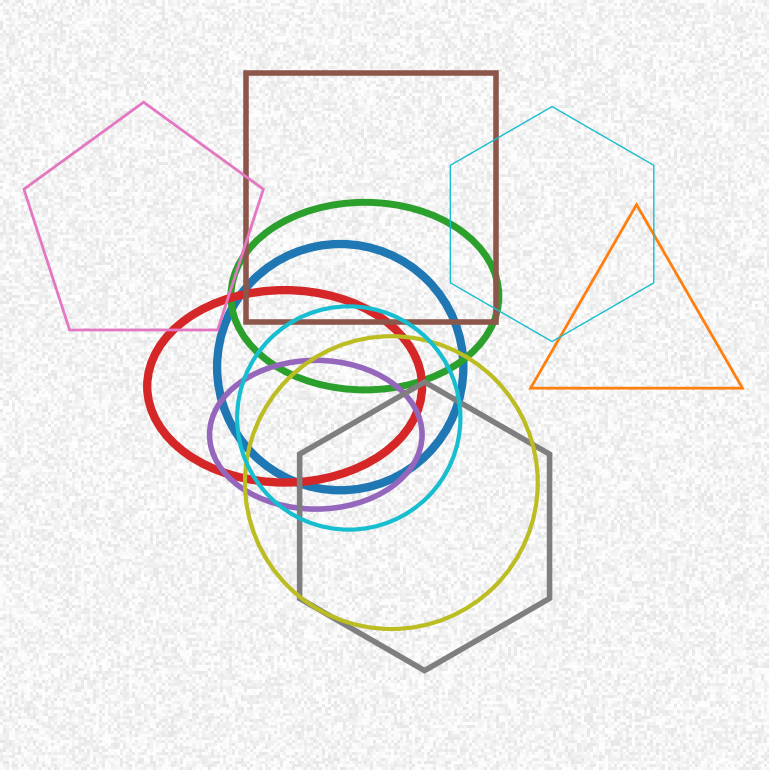[{"shape": "circle", "thickness": 3, "radius": 0.8, "center": [0.442, 0.523]}, {"shape": "triangle", "thickness": 1, "radius": 0.79, "center": [0.827, 0.575]}, {"shape": "oval", "thickness": 2.5, "radius": 0.87, "center": [0.474, 0.615]}, {"shape": "oval", "thickness": 3, "radius": 0.89, "center": [0.37, 0.498]}, {"shape": "oval", "thickness": 2, "radius": 0.69, "center": [0.41, 0.435]}, {"shape": "square", "thickness": 2, "radius": 0.81, "center": [0.482, 0.744]}, {"shape": "pentagon", "thickness": 1, "radius": 0.82, "center": [0.187, 0.704]}, {"shape": "hexagon", "thickness": 2, "radius": 0.94, "center": [0.551, 0.317]}, {"shape": "circle", "thickness": 1.5, "radius": 0.95, "center": [0.508, 0.373]}, {"shape": "hexagon", "thickness": 0.5, "radius": 0.76, "center": [0.717, 0.709]}, {"shape": "circle", "thickness": 1.5, "radius": 0.72, "center": [0.453, 0.457]}]